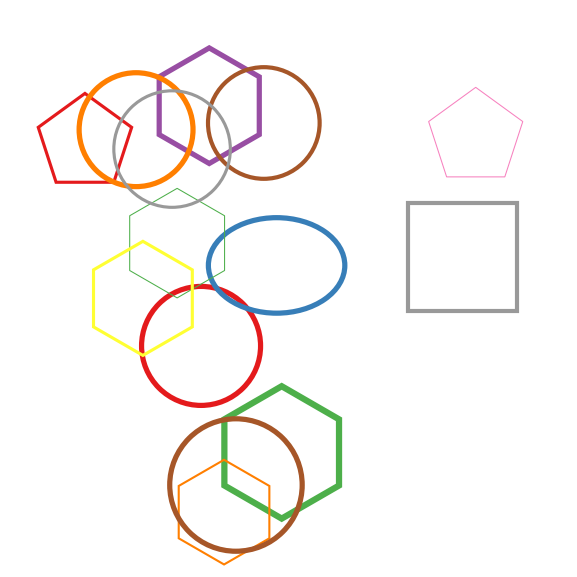[{"shape": "circle", "thickness": 2.5, "radius": 0.52, "center": [0.348, 0.4]}, {"shape": "pentagon", "thickness": 1.5, "radius": 0.43, "center": [0.147, 0.752]}, {"shape": "oval", "thickness": 2.5, "radius": 0.59, "center": [0.479, 0.54]}, {"shape": "hexagon", "thickness": 0.5, "radius": 0.47, "center": [0.307, 0.578]}, {"shape": "hexagon", "thickness": 3, "radius": 0.57, "center": [0.488, 0.216]}, {"shape": "hexagon", "thickness": 2.5, "radius": 0.5, "center": [0.362, 0.816]}, {"shape": "circle", "thickness": 2.5, "radius": 0.49, "center": [0.236, 0.775]}, {"shape": "hexagon", "thickness": 1, "radius": 0.45, "center": [0.388, 0.112]}, {"shape": "hexagon", "thickness": 1.5, "radius": 0.49, "center": [0.247, 0.482]}, {"shape": "circle", "thickness": 2.5, "radius": 0.57, "center": [0.409, 0.159]}, {"shape": "circle", "thickness": 2, "radius": 0.48, "center": [0.457, 0.786]}, {"shape": "pentagon", "thickness": 0.5, "radius": 0.43, "center": [0.824, 0.762]}, {"shape": "square", "thickness": 2, "radius": 0.47, "center": [0.801, 0.554]}, {"shape": "circle", "thickness": 1.5, "radius": 0.5, "center": [0.298, 0.741]}]